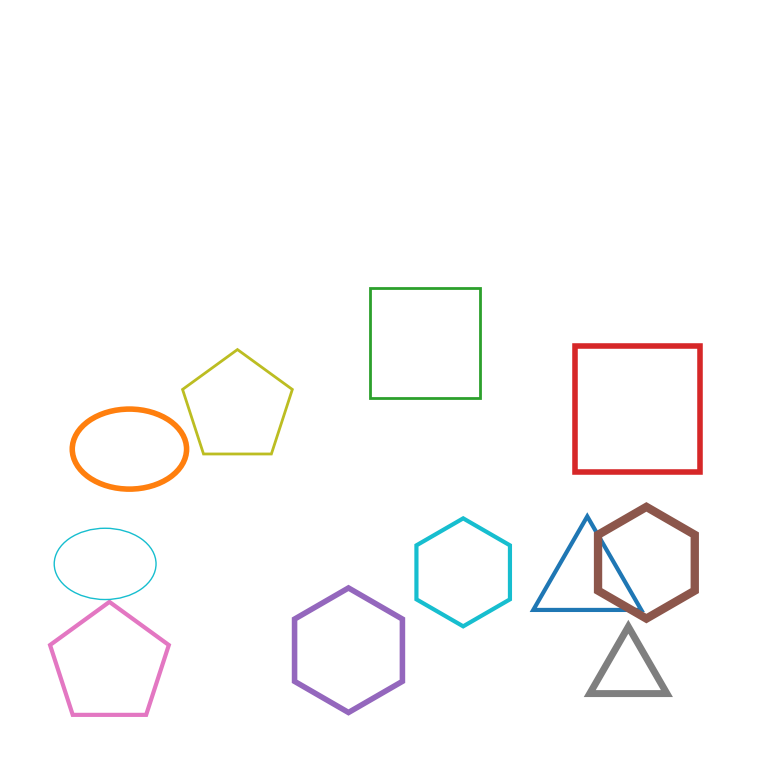[{"shape": "triangle", "thickness": 1.5, "radius": 0.4, "center": [0.763, 0.248]}, {"shape": "oval", "thickness": 2, "radius": 0.37, "center": [0.168, 0.417]}, {"shape": "square", "thickness": 1, "radius": 0.36, "center": [0.552, 0.555]}, {"shape": "square", "thickness": 2, "radius": 0.41, "center": [0.828, 0.469]}, {"shape": "hexagon", "thickness": 2, "radius": 0.4, "center": [0.453, 0.156]}, {"shape": "hexagon", "thickness": 3, "radius": 0.36, "center": [0.839, 0.269]}, {"shape": "pentagon", "thickness": 1.5, "radius": 0.41, "center": [0.142, 0.137]}, {"shape": "triangle", "thickness": 2.5, "radius": 0.29, "center": [0.816, 0.128]}, {"shape": "pentagon", "thickness": 1, "radius": 0.37, "center": [0.308, 0.471]}, {"shape": "oval", "thickness": 0.5, "radius": 0.33, "center": [0.137, 0.268]}, {"shape": "hexagon", "thickness": 1.5, "radius": 0.35, "center": [0.602, 0.257]}]